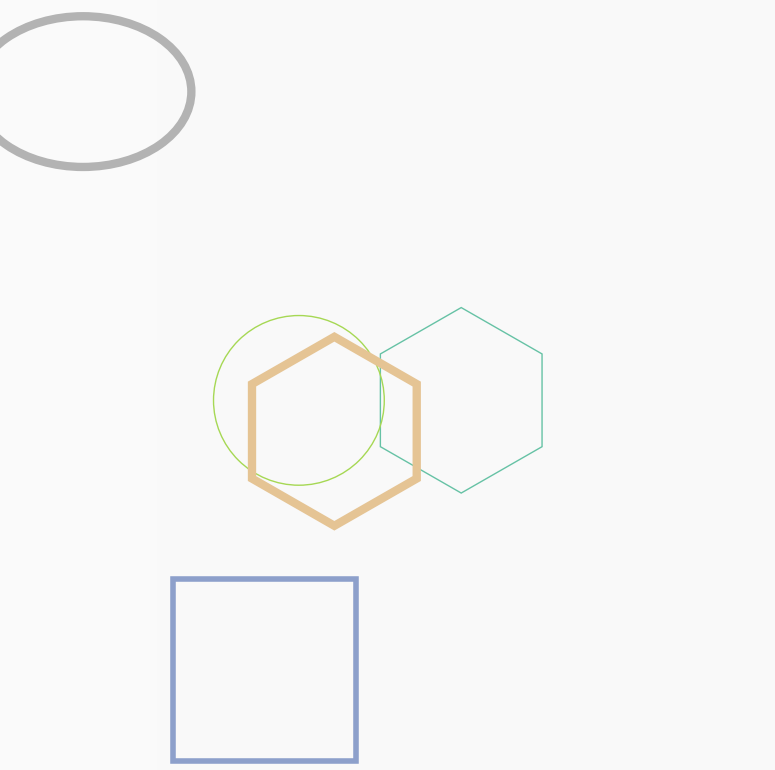[{"shape": "hexagon", "thickness": 0.5, "radius": 0.6, "center": [0.595, 0.48]}, {"shape": "square", "thickness": 2, "radius": 0.59, "center": [0.341, 0.13]}, {"shape": "circle", "thickness": 0.5, "radius": 0.55, "center": [0.386, 0.48]}, {"shape": "hexagon", "thickness": 3, "radius": 0.61, "center": [0.431, 0.44]}, {"shape": "oval", "thickness": 3, "radius": 0.7, "center": [0.107, 0.881]}]